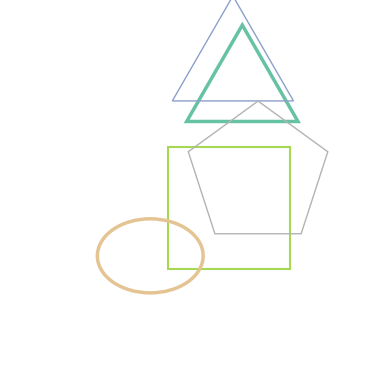[{"shape": "triangle", "thickness": 2.5, "radius": 0.83, "center": [0.629, 0.768]}, {"shape": "triangle", "thickness": 1, "radius": 0.91, "center": [0.605, 0.829]}, {"shape": "square", "thickness": 1.5, "radius": 0.79, "center": [0.595, 0.46]}, {"shape": "oval", "thickness": 2.5, "radius": 0.69, "center": [0.39, 0.335]}, {"shape": "pentagon", "thickness": 1, "radius": 0.95, "center": [0.67, 0.547]}]